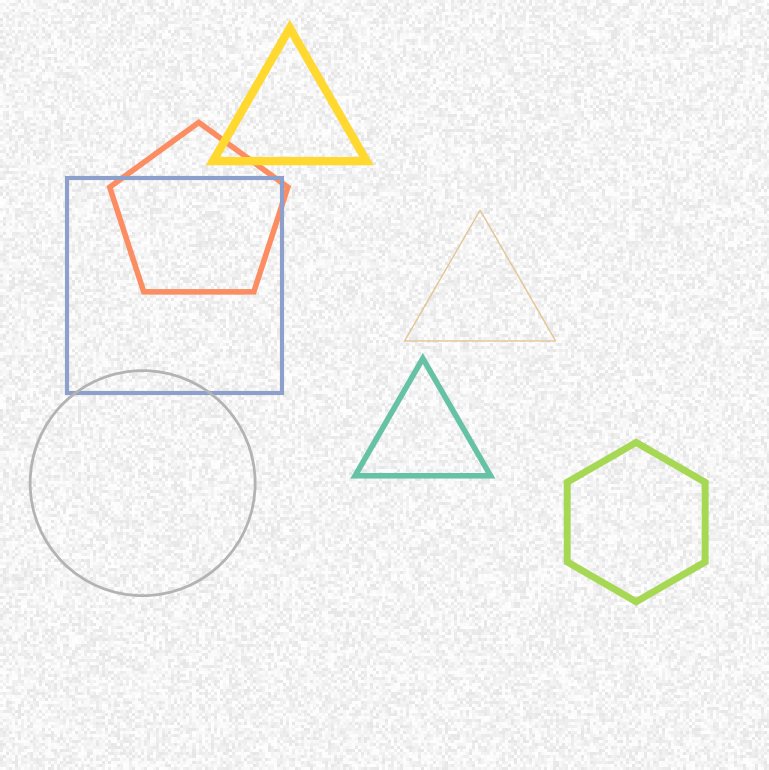[{"shape": "triangle", "thickness": 2, "radius": 0.51, "center": [0.549, 0.433]}, {"shape": "pentagon", "thickness": 2, "radius": 0.61, "center": [0.258, 0.719]}, {"shape": "square", "thickness": 1.5, "radius": 0.7, "center": [0.227, 0.629]}, {"shape": "hexagon", "thickness": 2.5, "radius": 0.52, "center": [0.826, 0.322]}, {"shape": "triangle", "thickness": 3, "radius": 0.58, "center": [0.376, 0.848]}, {"shape": "triangle", "thickness": 0.5, "radius": 0.57, "center": [0.624, 0.614]}, {"shape": "circle", "thickness": 1, "radius": 0.73, "center": [0.185, 0.373]}]